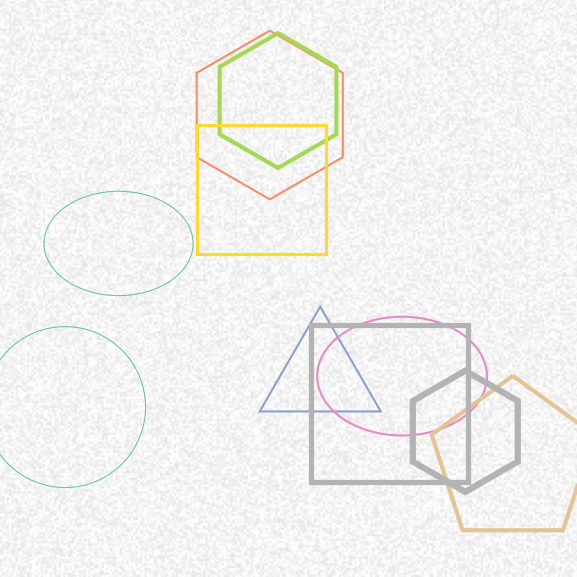[{"shape": "circle", "thickness": 0.5, "radius": 0.7, "center": [0.113, 0.294]}, {"shape": "oval", "thickness": 0.5, "radius": 0.65, "center": [0.205, 0.578]}, {"shape": "hexagon", "thickness": 1, "radius": 0.73, "center": [0.467, 0.8]}, {"shape": "triangle", "thickness": 1, "radius": 0.61, "center": [0.554, 0.347]}, {"shape": "oval", "thickness": 1, "radius": 0.73, "center": [0.696, 0.348]}, {"shape": "hexagon", "thickness": 2, "radius": 0.58, "center": [0.481, 0.825]}, {"shape": "square", "thickness": 1.5, "radius": 0.56, "center": [0.453, 0.672]}, {"shape": "pentagon", "thickness": 2, "radius": 0.74, "center": [0.888, 0.201]}, {"shape": "square", "thickness": 2.5, "radius": 0.68, "center": [0.675, 0.3]}, {"shape": "hexagon", "thickness": 3, "radius": 0.52, "center": [0.806, 0.252]}]